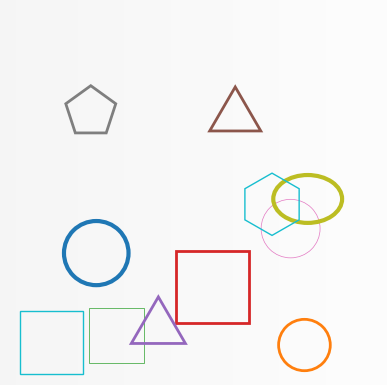[{"shape": "circle", "thickness": 3, "radius": 0.42, "center": [0.248, 0.343]}, {"shape": "circle", "thickness": 2, "radius": 0.33, "center": [0.786, 0.104]}, {"shape": "square", "thickness": 0.5, "radius": 0.36, "center": [0.301, 0.128]}, {"shape": "square", "thickness": 2, "radius": 0.47, "center": [0.549, 0.254]}, {"shape": "triangle", "thickness": 2, "radius": 0.4, "center": [0.409, 0.148]}, {"shape": "triangle", "thickness": 2, "radius": 0.38, "center": [0.607, 0.698]}, {"shape": "circle", "thickness": 0.5, "radius": 0.38, "center": [0.75, 0.406]}, {"shape": "pentagon", "thickness": 2, "radius": 0.34, "center": [0.234, 0.71]}, {"shape": "oval", "thickness": 3, "radius": 0.44, "center": [0.794, 0.483]}, {"shape": "hexagon", "thickness": 1, "radius": 0.4, "center": [0.702, 0.469]}, {"shape": "square", "thickness": 1, "radius": 0.41, "center": [0.133, 0.11]}]